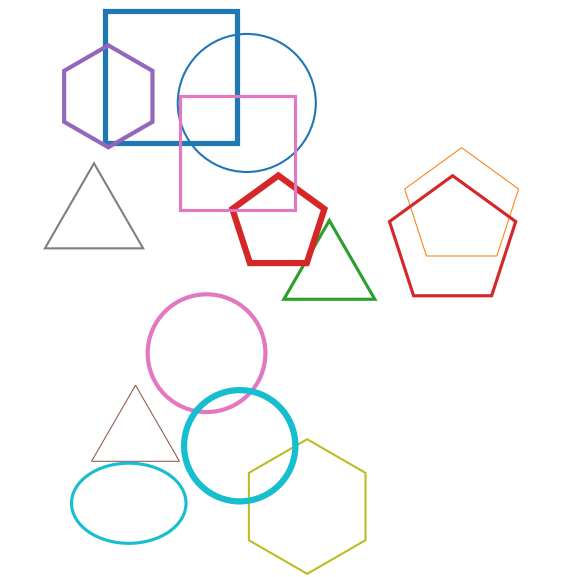[{"shape": "square", "thickness": 2.5, "radius": 0.57, "center": [0.295, 0.865]}, {"shape": "circle", "thickness": 1, "radius": 0.6, "center": [0.427, 0.821]}, {"shape": "pentagon", "thickness": 0.5, "radius": 0.52, "center": [0.799, 0.64]}, {"shape": "triangle", "thickness": 1.5, "radius": 0.45, "center": [0.57, 0.526]}, {"shape": "pentagon", "thickness": 1.5, "radius": 0.57, "center": [0.784, 0.58]}, {"shape": "pentagon", "thickness": 3, "radius": 0.42, "center": [0.482, 0.611]}, {"shape": "hexagon", "thickness": 2, "radius": 0.44, "center": [0.188, 0.832]}, {"shape": "triangle", "thickness": 0.5, "radius": 0.44, "center": [0.235, 0.244]}, {"shape": "circle", "thickness": 2, "radius": 0.51, "center": [0.358, 0.388]}, {"shape": "square", "thickness": 1.5, "radius": 0.5, "center": [0.411, 0.734]}, {"shape": "triangle", "thickness": 1, "radius": 0.49, "center": [0.163, 0.618]}, {"shape": "hexagon", "thickness": 1, "radius": 0.58, "center": [0.532, 0.122]}, {"shape": "oval", "thickness": 1.5, "radius": 0.5, "center": [0.223, 0.128]}, {"shape": "circle", "thickness": 3, "radius": 0.48, "center": [0.415, 0.227]}]